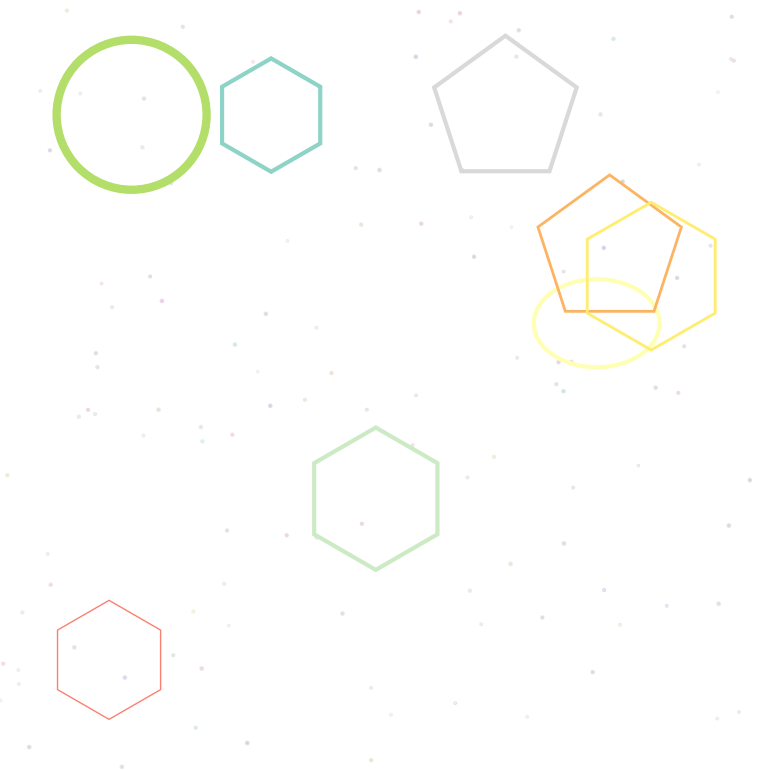[{"shape": "hexagon", "thickness": 1.5, "radius": 0.37, "center": [0.352, 0.851]}, {"shape": "oval", "thickness": 1.5, "radius": 0.41, "center": [0.775, 0.58]}, {"shape": "hexagon", "thickness": 0.5, "radius": 0.39, "center": [0.142, 0.143]}, {"shape": "pentagon", "thickness": 1, "radius": 0.49, "center": [0.792, 0.675]}, {"shape": "circle", "thickness": 3, "radius": 0.49, "center": [0.171, 0.851]}, {"shape": "pentagon", "thickness": 1.5, "radius": 0.49, "center": [0.656, 0.856]}, {"shape": "hexagon", "thickness": 1.5, "radius": 0.46, "center": [0.488, 0.352]}, {"shape": "hexagon", "thickness": 1, "radius": 0.48, "center": [0.846, 0.641]}]